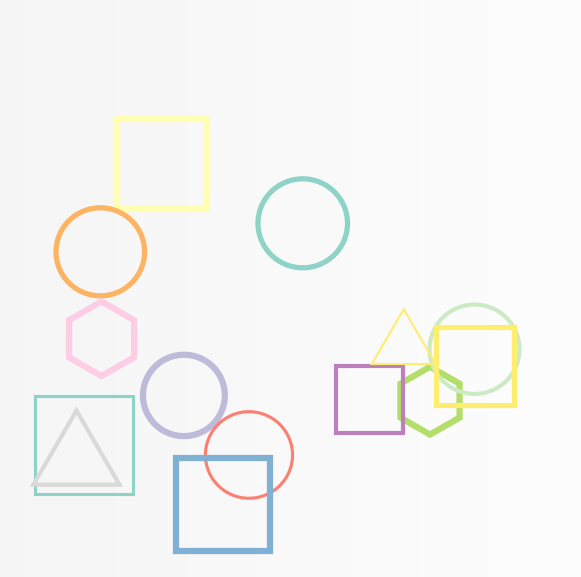[{"shape": "circle", "thickness": 2.5, "radius": 0.39, "center": [0.521, 0.612]}, {"shape": "square", "thickness": 1.5, "radius": 0.42, "center": [0.145, 0.229]}, {"shape": "square", "thickness": 3, "radius": 0.39, "center": [0.279, 0.716]}, {"shape": "circle", "thickness": 3, "radius": 0.35, "center": [0.316, 0.314]}, {"shape": "circle", "thickness": 1.5, "radius": 0.37, "center": [0.428, 0.211]}, {"shape": "square", "thickness": 3, "radius": 0.4, "center": [0.384, 0.125]}, {"shape": "circle", "thickness": 2.5, "radius": 0.38, "center": [0.173, 0.563]}, {"shape": "hexagon", "thickness": 3, "radius": 0.29, "center": [0.74, 0.305]}, {"shape": "hexagon", "thickness": 3, "radius": 0.32, "center": [0.175, 0.413]}, {"shape": "triangle", "thickness": 2, "radius": 0.43, "center": [0.132, 0.203]}, {"shape": "square", "thickness": 2, "radius": 0.29, "center": [0.636, 0.307]}, {"shape": "circle", "thickness": 2, "radius": 0.39, "center": [0.816, 0.394]}, {"shape": "square", "thickness": 2.5, "radius": 0.34, "center": [0.817, 0.365]}, {"shape": "triangle", "thickness": 1, "radius": 0.32, "center": [0.695, 0.401]}]